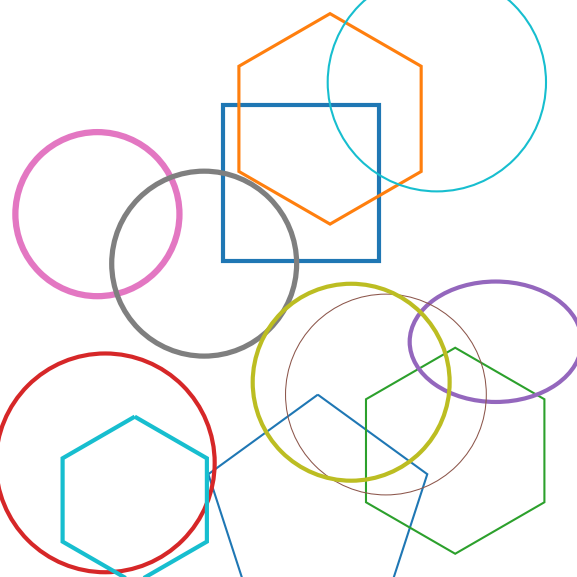[{"shape": "pentagon", "thickness": 1, "radius": 1.0, "center": [0.55, 0.116]}, {"shape": "square", "thickness": 2, "radius": 0.67, "center": [0.522, 0.682]}, {"shape": "hexagon", "thickness": 1.5, "radius": 0.91, "center": [0.571, 0.793]}, {"shape": "hexagon", "thickness": 1, "radius": 0.89, "center": [0.788, 0.219]}, {"shape": "circle", "thickness": 2, "radius": 0.95, "center": [0.182, 0.198]}, {"shape": "oval", "thickness": 2, "radius": 0.74, "center": [0.858, 0.407]}, {"shape": "circle", "thickness": 0.5, "radius": 0.87, "center": [0.668, 0.316]}, {"shape": "circle", "thickness": 3, "radius": 0.71, "center": [0.169, 0.628]}, {"shape": "circle", "thickness": 2.5, "radius": 0.8, "center": [0.354, 0.543]}, {"shape": "circle", "thickness": 2, "radius": 0.85, "center": [0.608, 0.337]}, {"shape": "circle", "thickness": 1, "radius": 0.95, "center": [0.756, 0.857]}, {"shape": "hexagon", "thickness": 2, "radius": 0.72, "center": [0.233, 0.133]}]